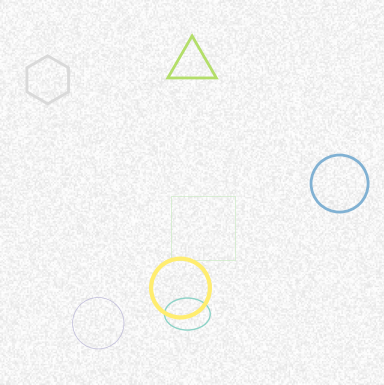[{"shape": "oval", "thickness": 1, "radius": 0.3, "center": [0.487, 0.184]}, {"shape": "circle", "thickness": 0.5, "radius": 0.33, "center": [0.255, 0.161]}, {"shape": "circle", "thickness": 2, "radius": 0.37, "center": [0.882, 0.523]}, {"shape": "triangle", "thickness": 2, "radius": 0.36, "center": [0.499, 0.834]}, {"shape": "hexagon", "thickness": 2, "radius": 0.31, "center": [0.124, 0.793]}, {"shape": "square", "thickness": 0.5, "radius": 0.41, "center": [0.528, 0.409]}, {"shape": "circle", "thickness": 3, "radius": 0.38, "center": [0.469, 0.252]}]